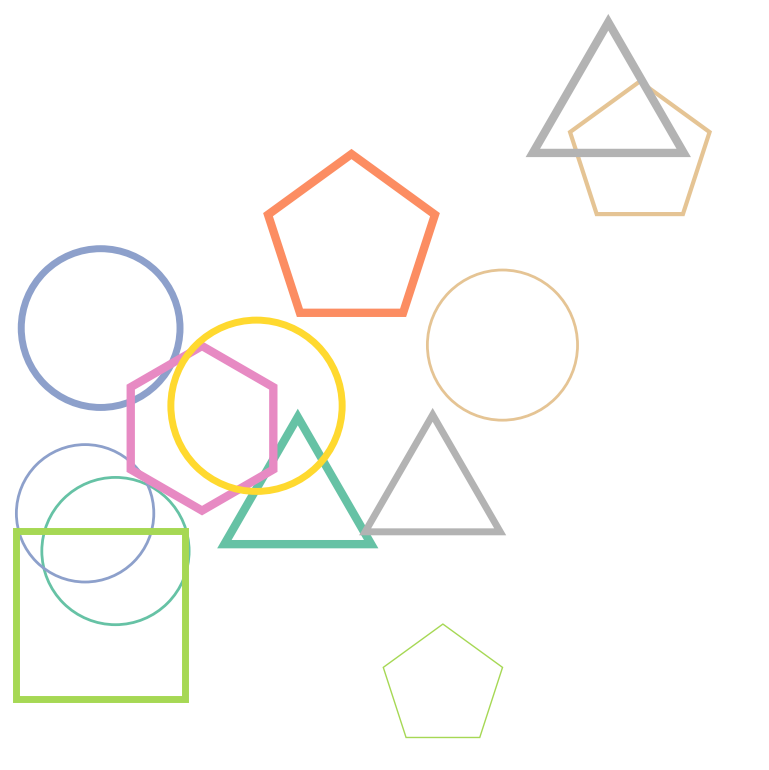[{"shape": "triangle", "thickness": 3, "radius": 0.55, "center": [0.387, 0.348]}, {"shape": "circle", "thickness": 1, "radius": 0.48, "center": [0.15, 0.284]}, {"shape": "pentagon", "thickness": 3, "radius": 0.57, "center": [0.456, 0.686]}, {"shape": "circle", "thickness": 1, "radius": 0.45, "center": [0.111, 0.333]}, {"shape": "circle", "thickness": 2.5, "radius": 0.52, "center": [0.131, 0.574]}, {"shape": "hexagon", "thickness": 3, "radius": 0.53, "center": [0.262, 0.444]}, {"shape": "pentagon", "thickness": 0.5, "radius": 0.41, "center": [0.575, 0.108]}, {"shape": "square", "thickness": 2.5, "radius": 0.55, "center": [0.13, 0.201]}, {"shape": "circle", "thickness": 2.5, "radius": 0.56, "center": [0.333, 0.473]}, {"shape": "circle", "thickness": 1, "radius": 0.49, "center": [0.653, 0.552]}, {"shape": "pentagon", "thickness": 1.5, "radius": 0.48, "center": [0.831, 0.799]}, {"shape": "triangle", "thickness": 2.5, "radius": 0.51, "center": [0.562, 0.36]}, {"shape": "triangle", "thickness": 3, "radius": 0.57, "center": [0.79, 0.858]}]